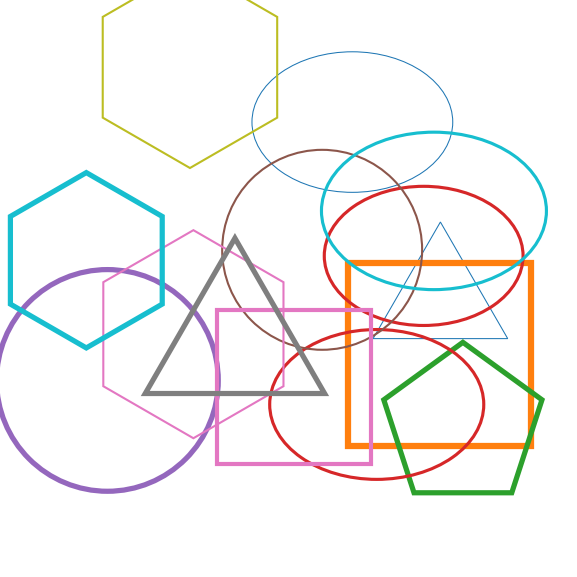[{"shape": "oval", "thickness": 0.5, "radius": 0.87, "center": [0.61, 0.788]}, {"shape": "triangle", "thickness": 0.5, "radius": 0.67, "center": [0.763, 0.48]}, {"shape": "square", "thickness": 3, "radius": 0.79, "center": [0.761, 0.386]}, {"shape": "pentagon", "thickness": 2.5, "radius": 0.72, "center": [0.802, 0.262]}, {"shape": "oval", "thickness": 1.5, "radius": 0.86, "center": [0.734, 0.556]}, {"shape": "oval", "thickness": 1.5, "radius": 0.93, "center": [0.652, 0.299]}, {"shape": "circle", "thickness": 2.5, "radius": 0.96, "center": [0.186, 0.34]}, {"shape": "circle", "thickness": 1, "radius": 0.87, "center": [0.558, 0.567]}, {"shape": "hexagon", "thickness": 1, "radius": 0.9, "center": [0.335, 0.42]}, {"shape": "square", "thickness": 2, "radius": 0.67, "center": [0.509, 0.329]}, {"shape": "triangle", "thickness": 2.5, "radius": 0.9, "center": [0.407, 0.407]}, {"shape": "hexagon", "thickness": 1, "radius": 0.87, "center": [0.329, 0.883]}, {"shape": "oval", "thickness": 1.5, "radius": 0.97, "center": [0.751, 0.634]}, {"shape": "hexagon", "thickness": 2.5, "radius": 0.76, "center": [0.149, 0.548]}]